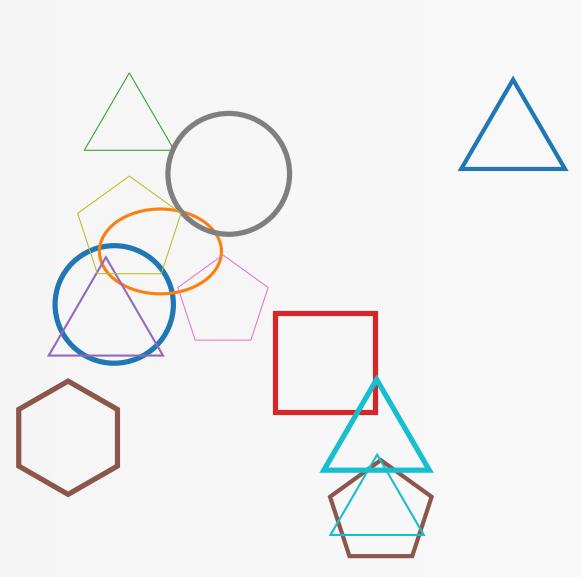[{"shape": "circle", "thickness": 2.5, "radius": 0.51, "center": [0.197, 0.472]}, {"shape": "triangle", "thickness": 2, "radius": 0.52, "center": [0.883, 0.758]}, {"shape": "oval", "thickness": 1.5, "radius": 0.52, "center": [0.276, 0.564]}, {"shape": "triangle", "thickness": 0.5, "radius": 0.45, "center": [0.222, 0.784]}, {"shape": "square", "thickness": 2.5, "radius": 0.43, "center": [0.559, 0.371]}, {"shape": "triangle", "thickness": 1, "radius": 0.57, "center": [0.182, 0.44]}, {"shape": "pentagon", "thickness": 2, "radius": 0.46, "center": [0.655, 0.11]}, {"shape": "hexagon", "thickness": 2.5, "radius": 0.49, "center": [0.117, 0.241]}, {"shape": "pentagon", "thickness": 0.5, "radius": 0.41, "center": [0.384, 0.476]}, {"shape": "circle", "thickness": 2.5, "radius": 0.52, "center": [0.394, 0.698]}, {"shape": "pentagon", "thickness": 0.5, "radius": 0.47, "center": [0.222, 0.601]}, {"shape": "triangle", "thickness": 2.5, "radius": 0.52, "center": [0.648, 0.237]}, {"shape": "triangle", "thickness": 1, "radius": 0.46, "center": [0.649, 0.119]}]